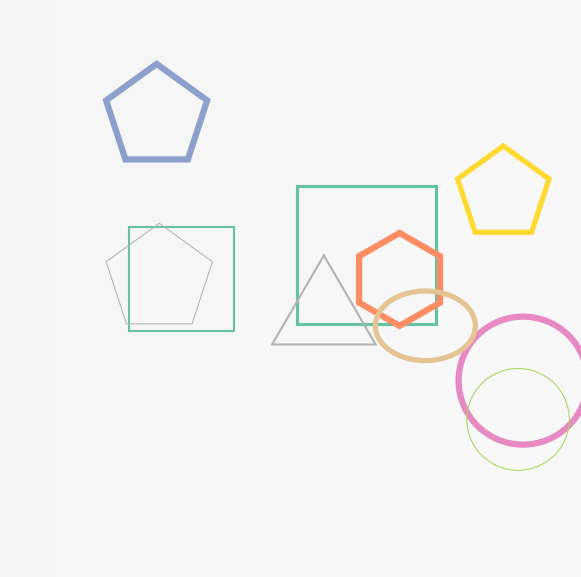[{"shape": "square", "thickness": 1, "radius": 0.45, "center": [0.312, 0.516]}, {"shape": "square", "thickness": 1.5, "radius": 0.6, "center": [0.631, 0.558]}, {"shape": "hexagon", "thickness": 3, "radius": 0.4, "center": [0.687, 0.515]}, {"shape": "pentagon", "thickness": 3, "radius": 0.46, "center": [0.269, 0.797]}, {"shape": "circle", "thickness": 3, "radius": 0.55, "center": [0.9, 0.34]}, {"shape": "circle", "thickness": 0.5, "radius": 0.44, "center": [0.891, 0.273]}, {"shape": "pentagon", "thickness": 2.5, "radius": 0.41, "center": [0.866, 0.664]}, {"shape": "oval", "thickness": 2.5, "radius": 0.43, "center": [0.732, 0.435]}, {"shape": "triangle", "thickness": 1, "radius": 0.51, "center": [0.557, 0.454]}, {"shape": "pentagon", "thickness": 0.5, "radius": 0.48, "center": [0.274, 0.516]}]